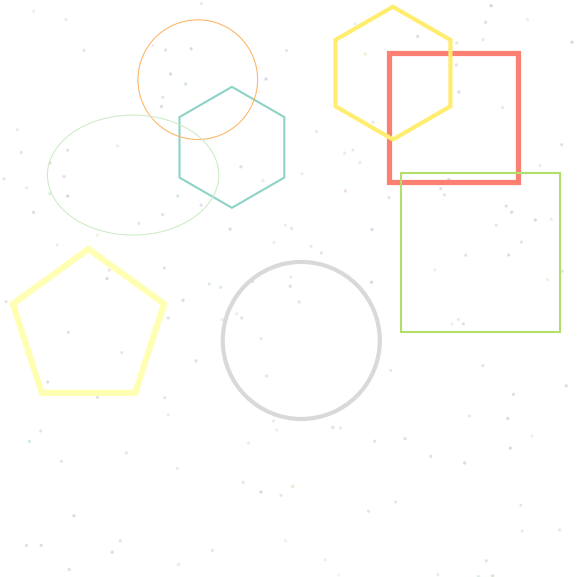[{"shape": "hexagon", "thickness": 1, "radius": 0.52, "center": [0.402, 0.744]}, {"shape": "pentagon", "thickness": 3, "radius": 0.69, "center": [0.153, 0.43]}, {"shape": "square", "thickness": 2.5, "radius": 0.56, "center": [0.785, 0.796]}, {"shape": "circle", "thickness": 0.5, "radius": 0.52, "center": [0.343, 0.861]}, {"shape": "square", "thickness": 1, "radius": 0.69, "center": [0.832, 0.562]}, {"shape": "circle", "thickness": 2, "radius": 0.68, "center": [0.522, 0.41]}, {"shape": "oval", "thickness": 0.5, "radius": 0.74, "center": [0.23, 0.696]}, {"shape": "hexagon", "thickness": 2, "radius": 0.57, "center": [0.68, 0.873]}]